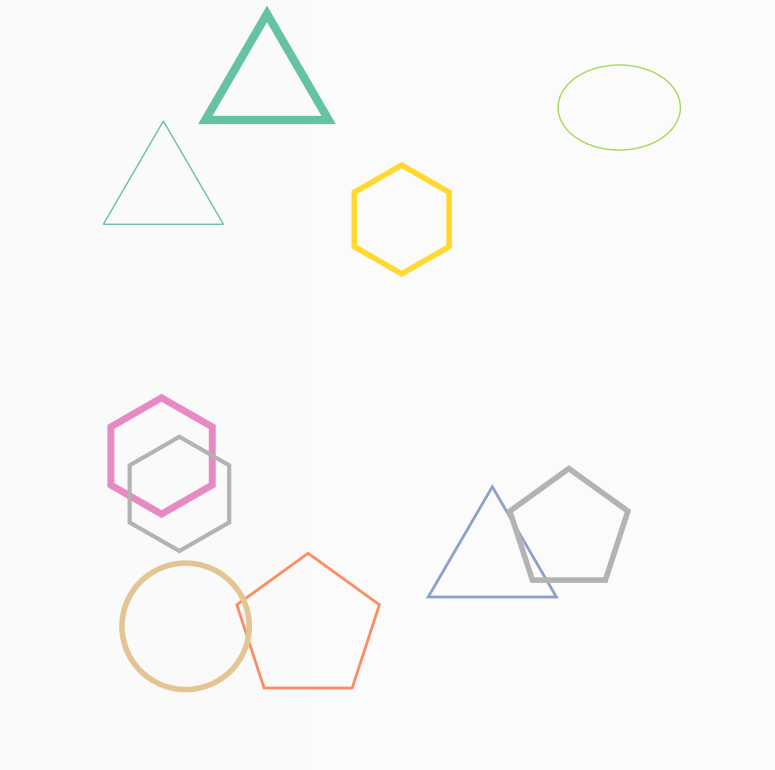[{"shape": "triangle", "thickness": 3, "radius": 0.46, "center": [0.345, 0.89]}, {"shape": "triangle", "thickness": 0.5, "radius": 0.45, "center": [0.211, 0.753]}, {"shape": "pentagon", "thickness": 1, "radius": 0.48, "center": [0.398, 0.185]}, {"shape": "triangle", "thickness": 1, "radius": 0.48, "center": [0.635, 0.272]}, {"shape": "hexagon", "thickness": 2.5, "radius": 0.38, "center": [0.208, 0.408]}, {"shape": "oval", "thickness": 0.5, "radius": 0.39, "center": [0.799, 0.86]}, {"shape": "hexagon", "thickness": 2, "radius": 0.35, "center": [0.518, 0.715]}, {"shape": "circle", "thickness": 2, "radius": 0.41, "center": [0.24, 0.187]}, {"shape": "hexagon", "thickness": 1.5, "radius": 0.37, "center": [0.232, 0.359]}, {"shape": "pentagon", "thickness": 2, "radius": 0.4, "center": [0.734, 0.311]}]